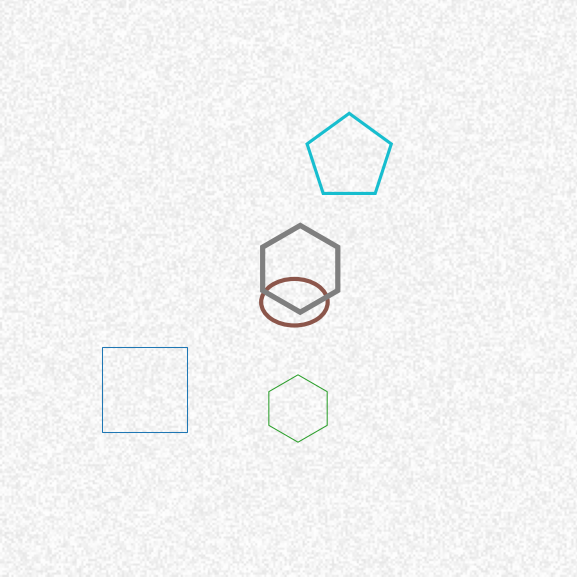[{"shape": "square", "thickness": 0.5, "radius": 0.37, "center": [0.25, 0.325]}, {"shape": "hexagon", "thickness": 0.5, "radius": 0.29, "center": [0.516, 0.292]}, {"shape": "oval", "thickness": 2, "radius": 0.29, "center": [0.51, 0.476]}, {"shape": "hexagon", "thickness": 2.5, "radius": 0.38, "center": [0.52, 0.534]}, {"shape": "pentagon", "thickness": 1.5, "radius": 0.38, "center": [0.605, 0.726]}]